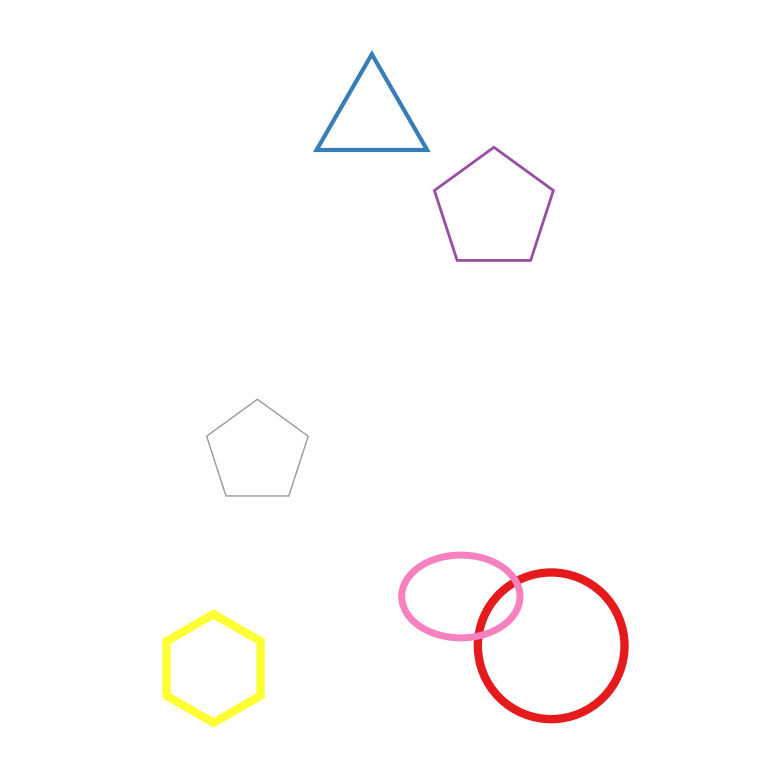[{"shape": "circle", "thickness": 3, "radius": 0.48, "center": [0.716, 0.161]}, {"shape": "triangle", "thickness": 1.5, "radius": 0.41, "center": [0.483, 0.847]}, {"shape": "pentagon", "thickness": 1, "radius": 0.41, "center": [0.641, 0.728]}, {"shape": "hexagon", "thickness": 3, "radius": 0.35, "center": [0.277, 0.132]}, {"shape": "oval", "thickness": 2.5, "radius": 0.38, "center": [0.598, 0.225]}, {"shape": "pentagon", "thickness": 0.5, "radius": 0.35, "center": [0.334, 0.412]}]